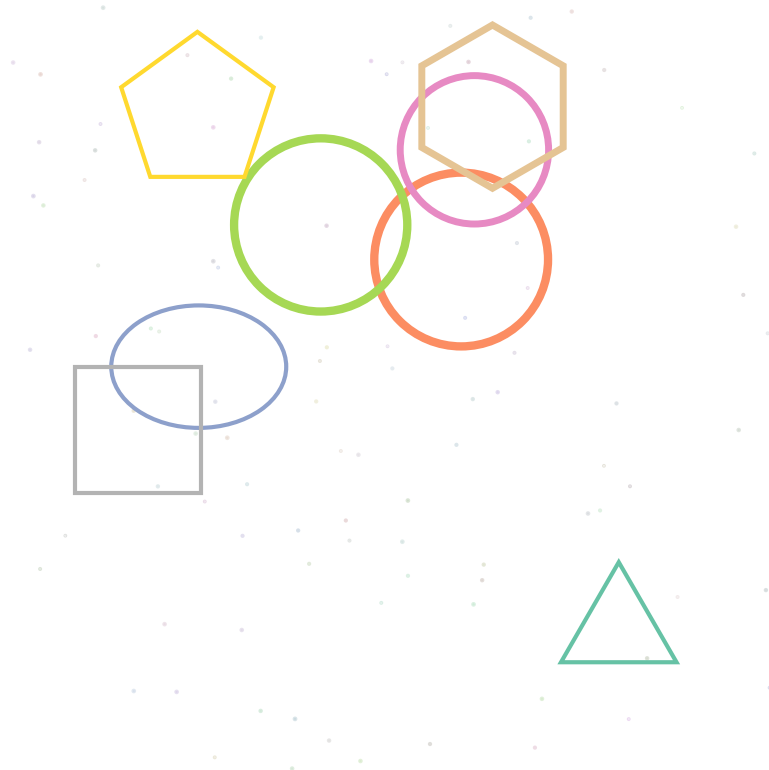[{"shape": "triangle", "thickness": 1.5, "radius": 0.43, "center": [0.804, 0.183]}, {"shape": "circle", "thickness": 3, "radius": 0.56, "center": [0.599, 0.663]}, {"shape": "oval", "thickness": 1.5, "radius": 0.57, "center": [0.258, 0.524]}, {"shape": "circle", "thickness": 2.5, "radius": 0.48, "center": [0.616, 0.805]}, {"shape": "circle", "thickness": 3, "radius": 0.56, "center": [0.416, 0.708]}, {"shape": "pentagon", "thickness": 1.5, "radius": 0.52, "center": [0.256, 0.855]}, {"shape": "hexagon", "thickness": 2.5, "radius": 0.53, "center": [0.64, 0.862]}, {"shape": "square", "thickness": 1.5, "radius": 0.41, "center": [0.179, 0.441]}]